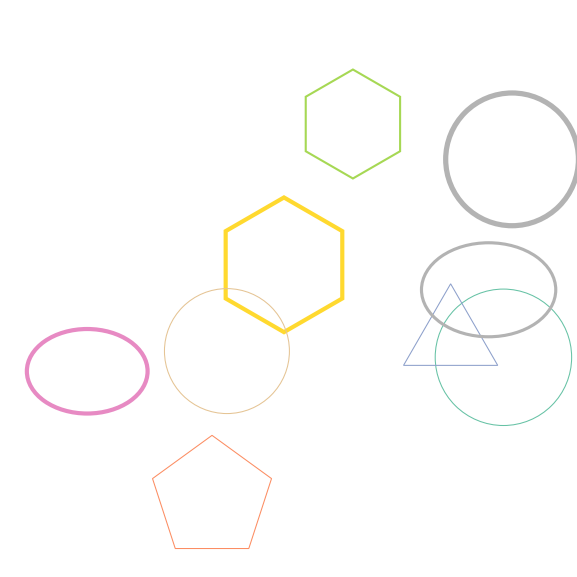[{"shape": "circle", "thickness": 0.5, "radius": 0.59, "center": [0.872, 0.38]}, {"shape": "pentagon", "thickness": 0.5, "radius": 0.54, "center": [0.367, 0.137]}, {"shape": "triangle", "thickness": 0.5, "radius": 0.47, "center": [0.78, 0.414]}, {"shape": "oval", "thickness": 2, "radius": 0.52, "center": [0.151, 0.356]}, {"shape": "hexagon", "thickness": 1, "radius": 0.47, "center": [0.611, 0.784]}, {"shape": "hexagon", "thickness": 2, "radius": 0.58, "center": [0.492, 0.541]}, {"shape": "circle", "thickness": 0.5, "radius": 0.54, "center": [0.393, 0.391]}, {"shape": "oval", "thickness": 1.5, "radius": 0.58, "center": [0.846, 0.497]}, {"shape": "circle", "thickness": 2.5, "radius": 0.57, "center": [0.887, 0.723]}]